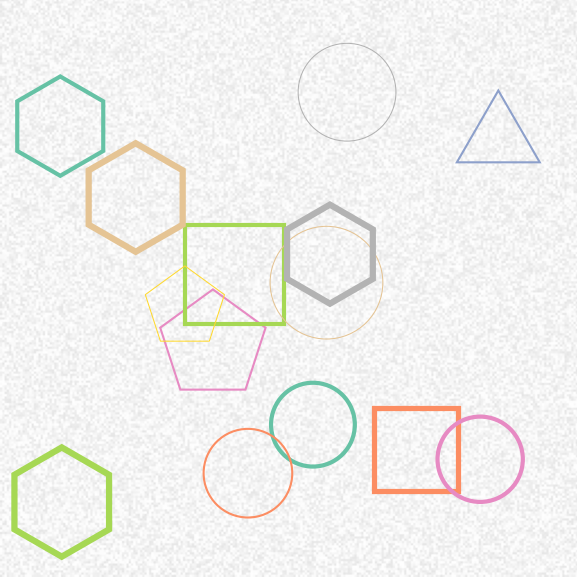[{"shape": "circle", "thickness": 2, "radius": 0.36, "center": [0.542, 0.264]}, {"shape": "hexagon", "thickness": 2, "radius": 0.43, "center": [0.104, 0.781]}, {"shape": "square", "thickness": 2.5, "radius": 0.36, "center": [0.721, 0.221]}, {"shape": "circle", "thickness": 1, "radius": 0.38, "center": [0.429, 0.18]}, {"shape": "triangle", "thickness": 1, "radius": 0.41, "center": [0.863, 0.76]}, {"shape": "pentagon", "thickness": 1, "radius": 0.48, "center": [0.369, 0.402]}, {"shape": "circle", "thickness": 2, "radius": 0.37, "center": [0.831, 0.204]}, {"shape": "hexagon", "thickness": 3, "radius": 0.47, "center": [0.107, 0.13]}, {"shape": "square", "thickness": 2, "radius": 0.43, "center": [0.406, 0.523]}, {"shape": "pentagon", "thickness": 0.5, "radius": 0.36, "center": [0.32, 0.467]}, {"shape": "circle", "thickness": 0.5, "radius": 0.49, "center": [0.565, 0.51]}, {"shape": "hexagon", "thickness": 3, "radius": 0.47, "center": [0.235, 0.657]}, {"shape": "hexagon", "thickness": 3, "radius": 0.43, "center": [0.571, 0.559]}, {"shape": "circle", "thickness": 0.5, "radius": 0.42, "center": [0.601, 0.839]}]